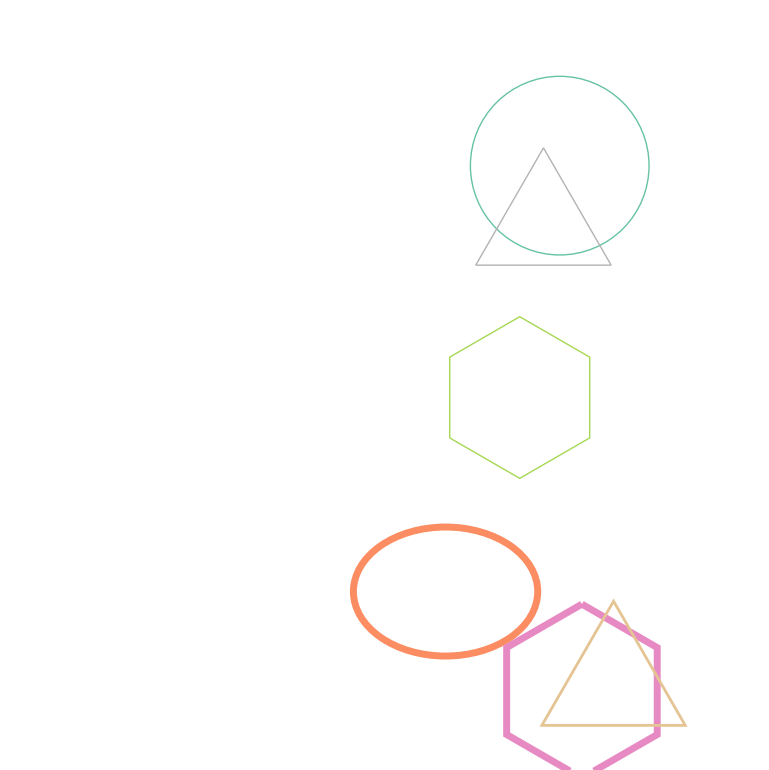[{"shape": "circle", "thickness": 0.5, "radius": 0.58, "center": [0.727, 0.785]}, {"shape": "oval", "thickness": 2.5, "radius": 0.6, "center": [0.579, 0.232]}, {"shape": "hexagon", "thickness": 2.5, "radius": 0.56, "center": [0.756, 0.103]}, {"shape": "hexagon", "thickness": 0.5, "radius": 0.52, "center": [0.675, 0.484]}, {"shape": "triangle", "thickness": 1, "radius": 0.54, "center": [0.797, 0.112]}, {"shape": "triangle", "thickness": 0.5, "radius": 0.51, "center": [0.706, 0.706]}]